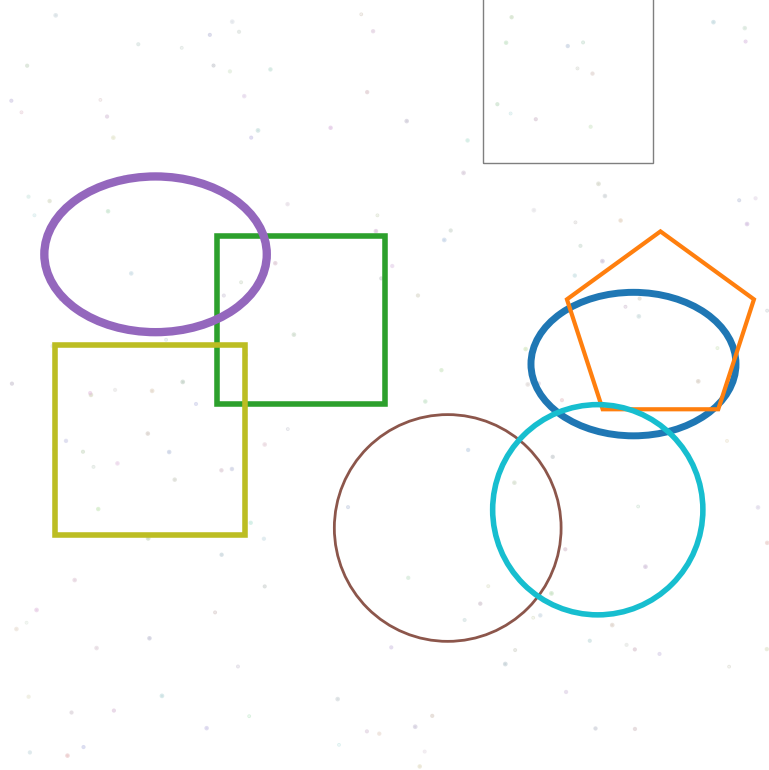[{"shape": "oval", "thickness": 2.5, "radius": 0.67, "center": [0.823, 0.527]}, {"shape": "pentagon", "thickness": 1.5, "radius": 0.64, "center": [0.858, 0.572]}, {"shape": "square", "thickness": 2, "radius": 0.55, "center": [0.391, 0.585]}, {"shape": "oval", "thickness": 3, "radius": 0.72, "center": [0.202, 0.67]}, {"shape": "circle", "thickness": 1, "radius": 0.74, "center": [0.581, 0.314]}, {"shape": "square", "thickness": 0.5, "radius": 0.55, "center": [0.738, 0.899]}, {"shape": "square", "thickness": 2, "radius": 0.62, "center": [0.195, 0.428]}, {"shape": "circle", "thickness": 2, "radius": 0.68, "center": [0.776, 0.338]}]